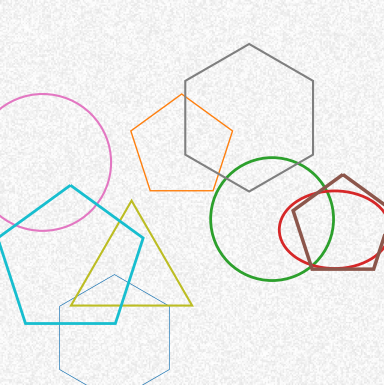[{"shape": "hexagon", "thickness": 0.5, "radius": 0.82, "center": [0.297, 0.122]}, {"shape": "pentagon", "thickness": 1, "radius": 0.69, "center": [0.472, 0.617]}, {"shape": "circle", "thickness": 2, "radius": 0.8, "center": [0.707, 0.431]}, {"shape": "oval", "thickness": 2, "radius": 0.72, "center": [0.869, 0.403]}, {"shape": "pentagon", "thickness": 2.5, "radius": 0.68, "center": [0.891, 0.411]}, {"shape": "circle", "thickness": 1.5, "radius": 0.89, "center": [0.111, 0.578]}, {"shape": "hexagon", "thickness": 1.5, "radius": 0.96, "center": [0.647, 0.694]}, {"shape": "triangle", "thickness": 1.5, "radius": 0.91, "center": [0.342, 0.297]}, {"shape": "pentagon", "thickness": 2, "radius": 0.99, "center": [0.183, 0.32]}]